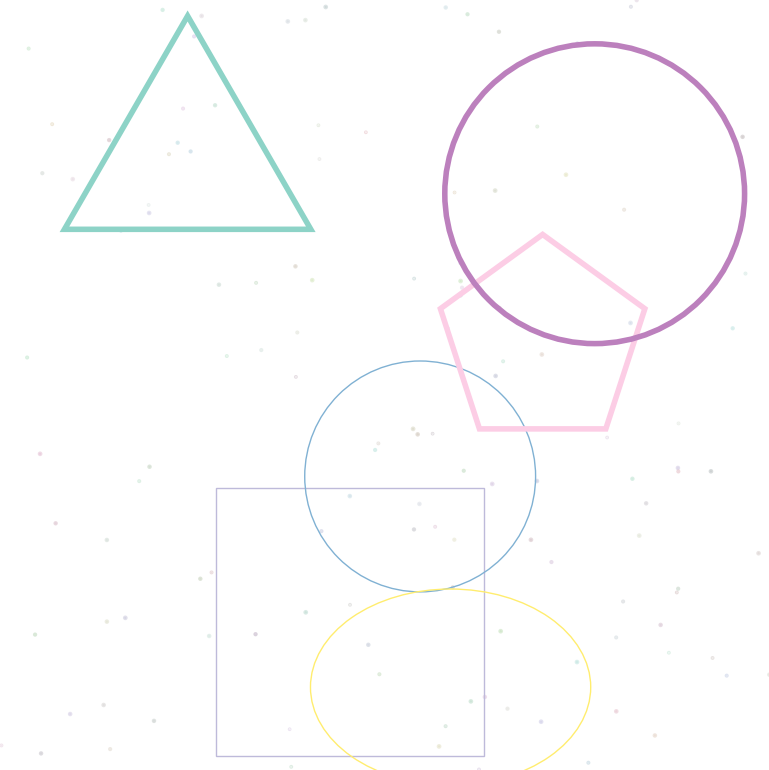[{"shape": "triangle", "thickness": 2, "radius": 0.92, "center": [0.244, 0.795]}, {"shape": "square", "thickness": 0.5, "radius": 0.87, "center": [0.454, 0.192]}, {"shape": "circle", "thickness": 0.5, "radius": 0.75, "center": [0.546, 0.381]}, {"shape": "pentagon", "thickness": 2, "radius": 0.7, "center": [0.705, 0.556]}, {"shape": "circle", "thickness": 2, "radius": 0.97, "center": [0.772, 0.748]}, {"shape": "oval", "thickness": 0.5, "radius": 0.91, "center": [0.585, 0.108]}]